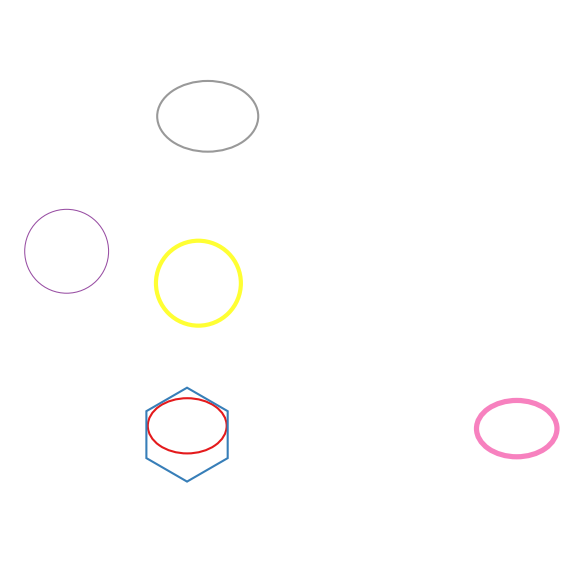[{"shape": "oval", "thickness": 1, "radius": 0.34, "center": [0.324, 0.262]}, {"shape": "hexagon", "thickness": 1, "radius": 0.41, "center": [0.324, 0.247]}, {"shape": "circle", "thickness": 0.5, "radius": 0.36, "center": [0.115, 0.564]}, {"shape": "circle", "thickness": 2, "radius": 0.37, "center": [0.344, 0.509]}, {"shape": "oval", "thickness": 2.5, "radius": 0.35, "center": [0.895, 0.257]}, {"shape": "oval", "thickness": 1, "radius": 0.44, "center": [0.36, 0.798]}]